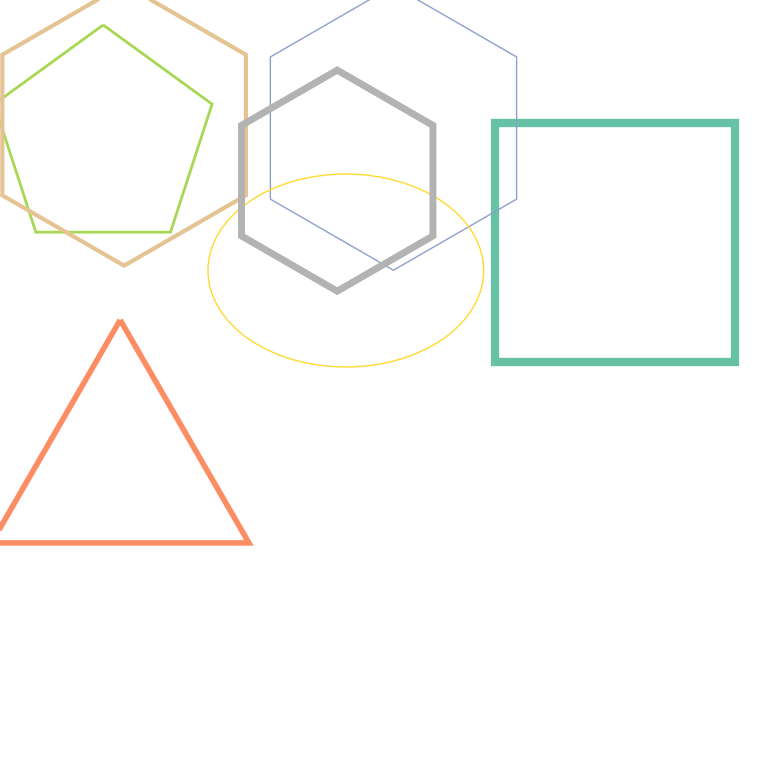[{"shape": "square", "thickness": 3, "radius": 0.78, "center": [0.799, 0.685]}, {"shape": "triangle", "thickness": 2, "radius": 0.97, "center": [0.156, 0.391]}, {"shape": "hexagon", "thickness": 0.5, "radius": 0.92, "center": [0.511, 0.834]}, {"shape": "pentagon", "thickness": 1, "radius": 0.74, "center": [0.134, 0.819]}, {"shape": "oval", "thickness": 0.5, "radius": 0.9, "center": [0.449, 0.649]}, {"shape": "hexagon", "thickness": 1.5, "radius": 0.91, "center": [0.161, 0.838]}, {"shape": "hexagon", "thickness": 2.5, "radius": 0.72, "center": [0.438, 0.765]}]